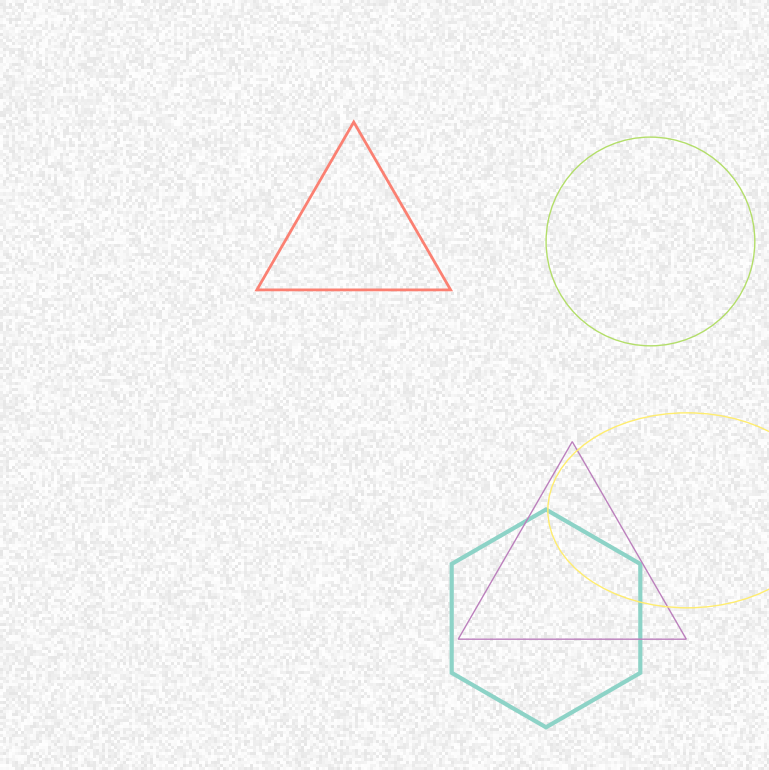[{"shape": "hexagon", "thickness": 1.5, "radius": 0.71, "center": [0.709, 0.197]}, {"shape": "triangle", "thickness": 1, "radius": 0.73, "center": [0.459, 0.696]}, {"shape": "circle", "thickness": 0.5, "radius": 0.68, "center": [0.845, 0.686]}, {"shape": "triangle", "thickness": 0.5, "radius": 0.86, "center": [0.743, 0.255]}, {"shape": "oval", "thickness": 0.5, "radius": 0.9, "center": [0.892, 0.337]}]